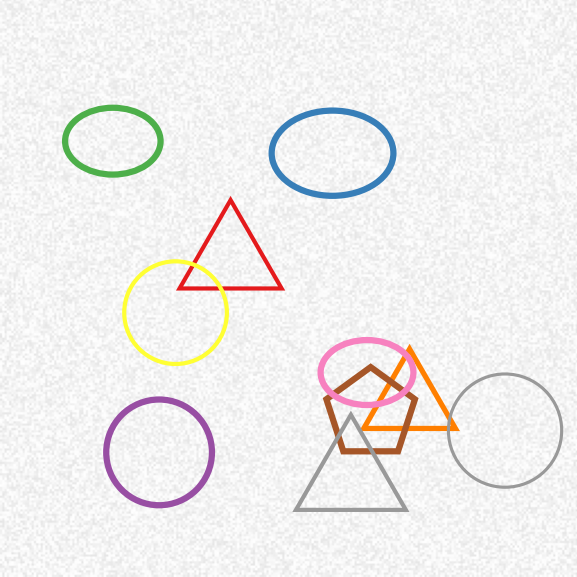[{"shape": "triangle", "thickness": 2, "radius": 0.51, "center": [0.399, 0.551]}, {"shape": "oval", "thickness": 3, "radius": 0.53, "center": [0.576, 0.734]}, {"shape": "oval", "thickness": 3, "radius": 0.41, "center": [0.195, 0.755]}, {"shape": "circle", "thickness": 3, "radius": 0.46, "center": [0.275, 0.216]}, {"shape": "triangle", "thickness": 2.5, "radius": 0.46, "center": [0.709, 0.303]}, {"shape": "circle", "thickness": 2, "radius": 0.44, "center": [0.304, 0.458]}, {"shape": "pentagon", "thickness": 3, "radius": 0.4, "center": [0.642, 0.283]}, {"shape": "oval", "thickness": 3, "radius": 0.4, "center": [0.636, 0.354]}, {"shape": "circle", "thickness": 1.5, "radius": 0.49, "center": [0.875, 0.253]}, {"shape": "triangle", "thickness": 2, "radius": 0.55, "center": [0.608, 0.171]}]